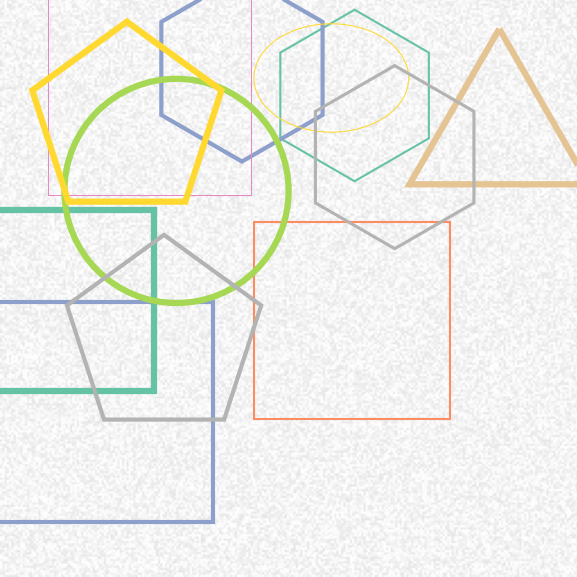[{"shape": "hexagon", "thickness": 1, "radius": 0.74, "center": [0.614, 0.834]}, {"shape": "square", "thickness": 3, "radius": 0.78, "center": [0.11, 0.478]}, {"shape": "square", "thickness": 1, "radius": 0.85, "center": [0.61, 0.444]}, {"shape": "square", "thickness": 2, "radius": 0.96, "center": [0.178, 0.286]}, {"shape": "hexagon", "thickness": 2, "radius": 0.81, "center": [0.419, 0.881]}, {"shape": "square", "thickness": 0.5, "radius": 0.88, "center": [0.259, 0.837]}, {"shape": "circle", "thickness": 3, "radius": 0.97, "center": [0.306, 0.669]}, {"shape": "pentagon", "thickness": 3, "radius": 0.86, "center": [0.22, 0.789]}, {"shape": "oval", "thickness": 0.5, "radius": 0.67, "center": [0.574, 0.864]}, {"shape": "triangle", "thickness": 3, "radius": 0.9, "center": [0.865, 0.77]}, {"shape": "hexagon", "thickness": 1.5, "radius": 0.79, "center": [0.683, 0.727]}, {"shape": "pentagon", "thickness": 2, "radius": 0.88, "center": [0.284, 0.416]}]